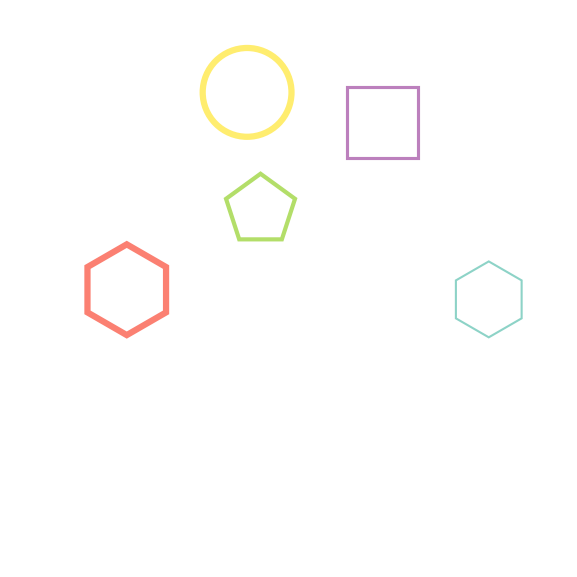[{"shape": "hexagon", "thickness": 1, "radius": 0.33, "center": [0.846, 0.481]}, {"shape": "hexagon", "thickness": 3, "radius": 0.39, "center": [0.22, 0.497]}, {"shape": "pentagon", "thickness": 2, "radius": 0.31, "center": [0.451, 0.635]}, {"shape": "square", "thickness": 1.5, "radius": 0.3, "center": [0.662, 0.787]}, {"shape": "circle", "thickness": 3, "radius": 0.38, "center": [0.428, 0.839]}]